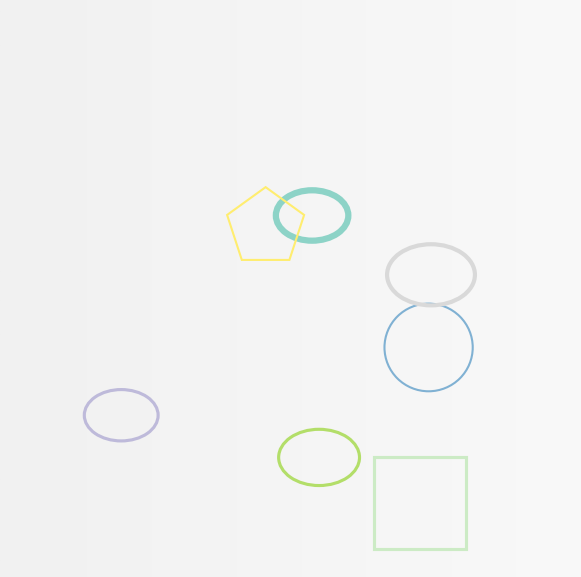[{"shape": "oval", "thickness": 3, "radius": 0.31, "center": [0.537, 0.626]}, {"shape": "oval", "thickness": 1.5, "radius": 0.32, "center": [0.209, 0.28]}, {"shape": "circle", "thickness": 1, "radius": 0.38, "center": [0.737, 0.397]}, {"shape": "oval", "thickness": 1.5, "radius": 0.35, "center": [0.549, 0.207]}, {"shape": "oval", "thickness": 2, "radius": 0.38, "center": [0.742, 0.523]}, {"shape": "square", "thickness": 1.5, "radius": 0.4, "center": [0.723, 0.129]}, {"shape": "pentagon", "thickness": 1, "radius": 0.35, "center": [0.457, 0.605]}]